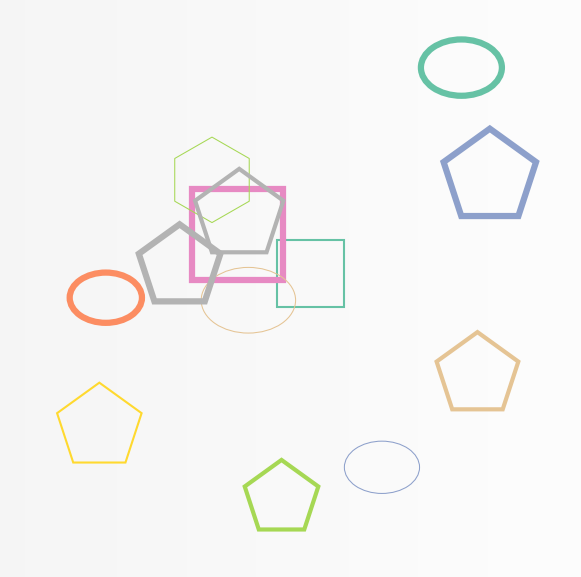[{"shape": "square", "thickness": 1, "radius": 0.29, "center": [0.534, 0.526]}, {"shape": "oval", "thickness": 3, "radius": 0.35, "center": [0.794, 0.882]}, {"shape": "oval", "thickness": 3, "radius": 0.31, "center": [0.182, 0.484]}, {"shape": "pentagon", "thickness": 3, "radius": 0.42, "center": [0.843, 0.693]}, {"shape": "oval", "thickness": 0.5, "radius": 0.32, "center": [0.657, 0.19]}, {"shape": "square", "thickness": 3, "radius": 0.39, "center": [0.408, 0.594]}, {"shape": "hexagon", "thickness": 0.5, "radius": 0.37, "center": [0.365, 0.688]}, {"shape": "pentagon", "thickness": 2, "radius": 0.33, "center": [0.484, 0.136]}, {"shape": "pentagon", "thickness": 1, "radius": 0.38, "center": [0.171, 0.26]}, {"shape": "oval", "thickness": 0.5, "radius": 0.41, "center": [0.427, 0.479]}, {"shape": "pentagon", "thickness": 2, "radius": 0.37, "center": [0.821, 0.35]}, {"shape": "pentagon", "thickness": 2, "radius": 0.4, "center": [0.412, 0.627]}, {"shape": "pentagon", "thickness": 3, "radius": 0.37, "center": [0.309, 0.537]}]